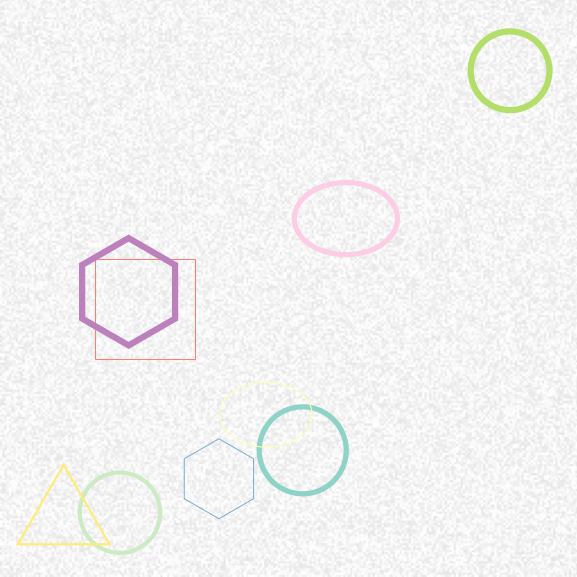[{"shape": "circle", "thickness": 2.5, "radius": 0.38, "center": [0.524, 0.219]}, {"shape": "oval", "thickness": 0.5, "radius": 0.4, "center": [0.46, 0.281]}, {"shape": "square", "thickness": 0.5, "radius": 0.43, "center": [0.251, 0.464]}, {"shape": "hexagon", "thickness": 0.5, "radius": 0.35, "center": [0.379, 0.17]}, {"shape": "circle", "thickness": 3, "radius": 0.34, "center": [0.883, 0.877]}, {"shape": "oval", "thickness": 2.5, "radius": 0.45, "center": [0.599, 0.621]}, {"shape": "hexagon", "thickness": 3, "radius": 0.46, "center": [0.223, 0.494]}, {"shape": "circle", "thickness": 2, "radius": 0.35, "center": [0.208, 0.111]}, {"shape": "triangle", "thickness": 1, "radius": 0.46, "center": [0.11, 0.103]}]